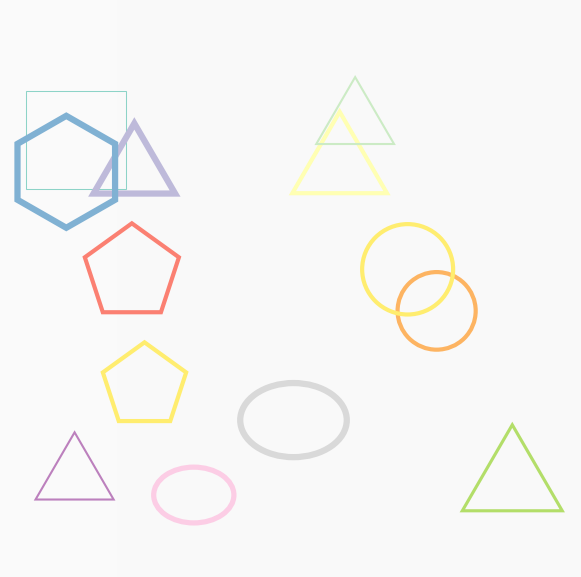[{"shape": "square", "thickness": 0.5, "radius": 0.43, "center": [0.131, 0.756]}, {"shape": "triangle", "thickness": 2, "radius": 0.47, "center": [0.584, 0.712]}, {"shape": "triangle", "thickness": 3, "radius": 0.4, "center": [0.231, 0.704]}, {"shape": "pentagon", "thickness": 2, "radius": 0.43, "center": [0.227, 0.527]}, {"shape": "hexagon", "thickness": 3, "radius": 0.48, "center": [0.114, 0.702]}, {"shape": "circle", "thickness": 2, "radius": 0.34, "center": [0.751, 0.461]}, {"shape": "triangle", "thickness": 1.5, "radius": 0.5, "center": [0.881, 0.164]}, {"shape": "oval", "thickness": 2.5, "radius": 0.34, "center": [0.333, 0.142]}, {"shape": "oval", "thickness": 3, "radius": 0.46, "center": [0.505, 0.272]}, {"shape": "triangle", "thickness": 1, "radius": 0.39, "center": [0.128, 0.173]}, {"shape": "triangle", "thickness": 1, "radius": 0.39, "center": [0.611, 0.788]}, {"shape": "circle", "thickness": 2, "radius": 0.39, "center": [0.701, 0.533]}, {"shape": "pentagon", "thickness": 2, "radius": 0.38, "center": [0.249, 0.331]}]